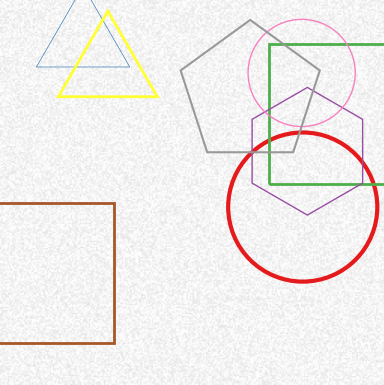[{"shape": "circle", "thickness": 3, "radius": 0.97, "center": [0.786, 0.462]}, {"shape": "triangle", "thickness": 0.5, "radius": 0.7, "center": [0.216, 0.896]}, {"shape": "square", "thickness": 2, "radius": 0.91, "center": [0.882, 0.704]}, {"shape": "hexagon", "thickness": 1, "radius": 0.83, "center": [0.798, 0.607]}, {"shape": "triangle", "thickness": 2, "radius": 0.74, "center": [0.28, 0.823]}, {"shape": "square", "thickness": 2, "radius": 0.91, "center": [0.113, 0.291]}, {"shape": "circle", "thickness": 1, "radius": 0.7, "center": [0.784, 0.811]}, {"shape": "pentagon", "thickness": 1.5, "radius": 0.95, "center": [0.65, 0.758]}]